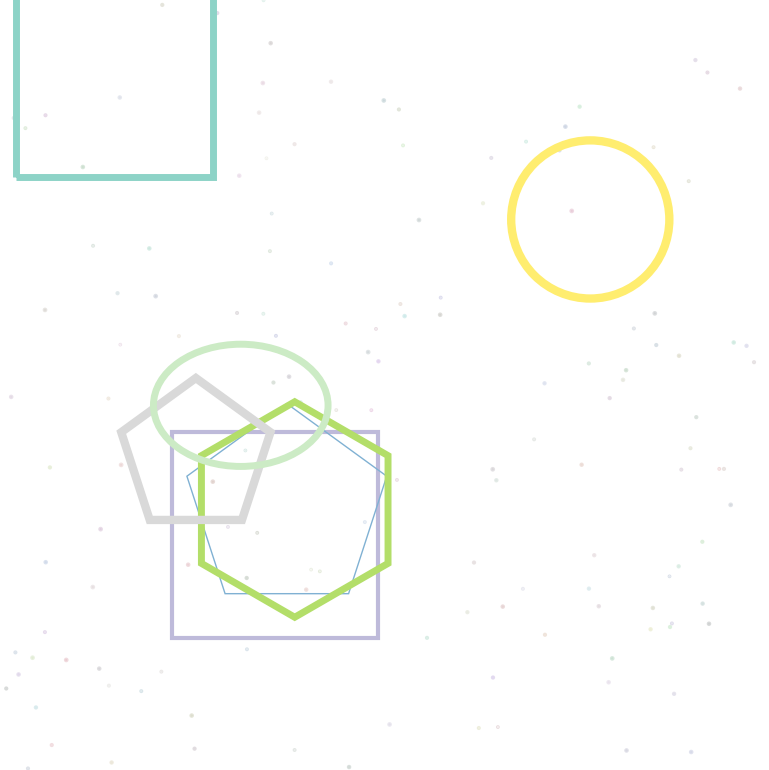[{"shape": "square", "thickness": 2.5, "radius": 0.64, "center": [0.149, 0.898]}, {"shape": "square", "thickness": 1.5, "radius": 0.67, "center": [0.357, 0.305]}, {"shape": "pentagon", "thickness": 0.5, "radius": 0.68, "center": [0.373, 0.339]}, {"shape": "hexagon", "thickness": 2.5, "radius": 0.7, "center": [0.383, 0.338]}, {"shape": "pentagon", "thickness": 3, "radius": 0.51, "center": [0.254, 0.407]}, {"shape": "oval", "thickness": 2.5, "radius": 0.57, "center": [0.313, 0.474]}, {"shape": "circle", "thickness": 3, "radius": 0.51, "center": [0.767, 0.715]}]